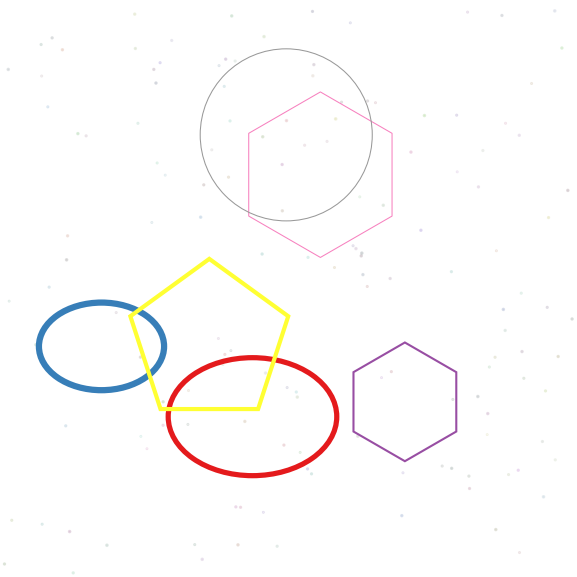[{"shape": "oval", "thickness": 2.5, "radius": 0.73, "center": [0.437, 0.278]}, {"shape": "oval", "thickness": 3, "radius": 0.54, "center": [0.176, 0.399]}, {"shape": "hexagon", "thickness": 1, "radius": 0.51, "center": [0.701, 0.303]}, {"shape": "pentagon", "thickness": 2, "radius": 0.72, "center": [0.362, 0.407]}, {"shape": "hexagon", "thickness": 0.5, "radius": 0.72, "center": [0.555, 0.697]}, {"shape": "circle", "thickness": 0.5, "radius": 0.74, "center": [0.496, 0.766]}]